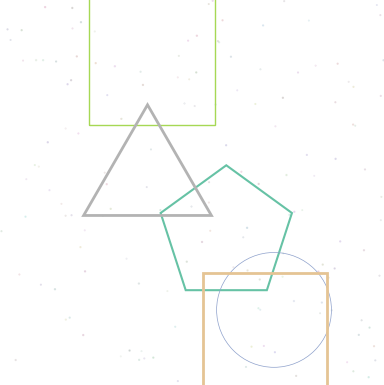[{"shape": "pentagon", "thickness": 1.5, "radius": 0.9, "center": [0.588, 0.391]}, {"shape": "circle", "thickness": 0.5, "radius": 0.75, "center": [0.712, 0.195]}, {"shape": "square", "thickness": 1, "radius": 0.82, "center": [0.395, 0.839]}, {"shape": "square", "thickness": 2, "radius": 0.8, "center": [0.689, 0.129]}, {"shape": "triangle", "thickness": 2, "radius": 0.96, "center": [0.383, 0.536]}]